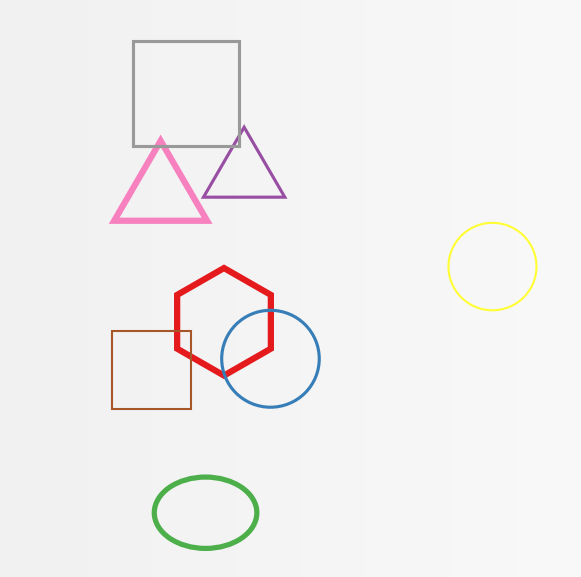[{"shape": "hexagon", "thickness": 3, "radius": 0.47, "center": [0.385, 0.442]}, {"shape": "circle", "thickness": 1.5, "radius": 0.42, "center": [0.465, 0.378]}, {"shape": "oval", "thickness": 2.5, "radius": 0.44, "center": [0.354, 0.111]}, {"shape": "triangle", "thickness": 1.5, "radius": 0.4, "center": [0.42, 0.698]}, {"shape": "circle", "thickness": 1, "radius": 0.38, "center": [0.847, 0.538]}, {"shape": "square", "thickness": 1, "radius": 0.34, "center": [0.261, 0.358]}, {"shape": "triangle", "thickness": 3, "radius": 0.46, "center": [0.276, 0.663]}, {"shape": "square", "thickness": 1.5, "radius": 0.46, "center": [0.321, 0.838]}]